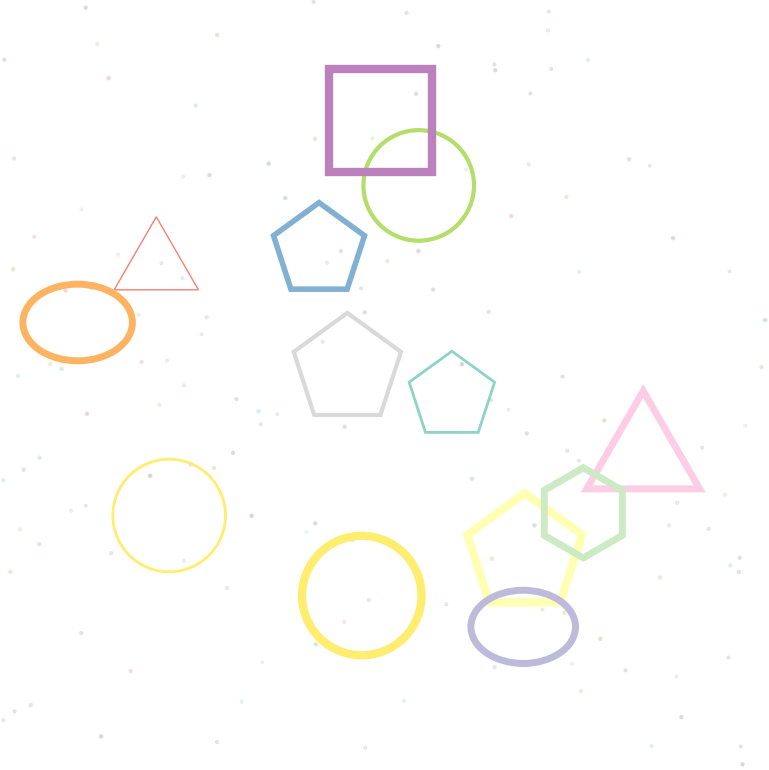[{"shape": "pentagon", "thickness": 1, "radius": 0.29, "center": [0.587, 0.486]}, {"shape": "pentagon", "thickness": 3, "radius": 0.39, "center": [0.681, 0.281]}, {"shape": "oval", "thickness": 2.5, "radius": 0.34, "center": [0.68, 0.186]}, {"shape": "triangle", "thickness": 0.5, "radius": 0.32, "center": [0.203, 0.655]}, {"shape": "pentagon", "thickness": 2, "radius": 0.31, "center": [0.414, 0.675]}, {"shape": "oval", "thickness": 2.5, "radius": 0.36, "center": [0.101, 0.581]}, {"shape": "circle", "thickness": 1.5, "radius": 0.36, "center": [0.544, 0.759]}, {"shape": "triangle", "thickness": 2.5, "radius": 0.42, "center": [0.835, 0.407]}, {"shape": "pentagon", "thickness": 1.5, "radius": 0.37, "center": [0.451, 0.52]}, {"shape": "square", "thickness": 3, "radius": 0.33, "center": [0.494, 0.843]}, {"shape": "hexagon", "thickness": 2.5, "radius": 0.29, "center": [0.758, 0.334]}, {"shape": "circle", "thickness": 1, "radius": 0.37, "center": [0.22, 0.331]}, {"shape": "circle", "thickness": 3, "radius": 0.39, "center": [0.47, 0.227]}]